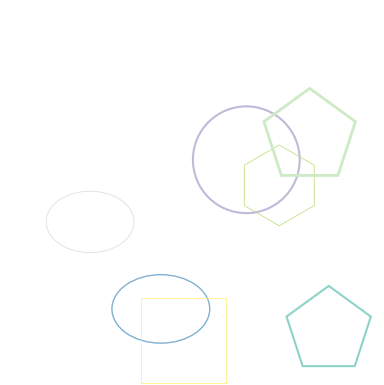[{"shape": "pentagon", "thickness": 1.5, "radius": 0.58, "center": [0.854, 0.142]}, {"shape": "circle", "thickness": 1.5, "radius": 0.69, "center": [0.64, 0.585]}, {"shape": "oval", "thickness": 1, "radius": 0.64, "center": [0.418, 0.198]}, {"shape": "hexagon", "thickness": 0.5, "radius": 0.52, "center": [0.725, 0.518]}, {"shape": "oval", "thickness": 0.5, "radius": 0.57, "center": [0.234, 0.424]}, {"shape": "pentagon", "thickness": 2, "radius": 0.62, "center": [0.804, 0.645]}, {"shape": "square", "thickness": 0.5, "radius": 0.55, "center": [0.476, 0.115]}]